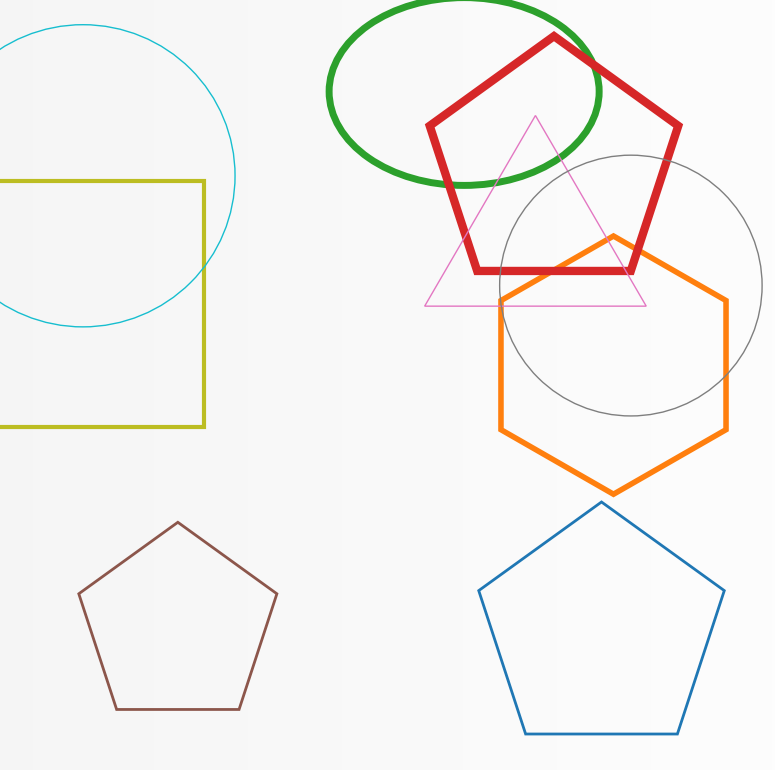[{"shape": "pentagon", "thickness": 1, "radius": 0.83, "center": [0.776, 0.181]}, {"shape": "hexagon", "thickness": 2, "radius": 0.84, "center": [0.792, 0.526]}, {"shape": "oval", "thickness": 2.5, "radius": 0.87, "center": [0.599, 0.881]}, {"shape": "pentagon", "thickness": 3, "radius": 0.84, "center": [0.715, 0.784]}, {"shape": "pentagon", "thickness": 1, "radius": 0.67, "center": [0.229, 0.187]}, {"shape": "triangle", "thickness": 0.5, "radius": 0.83, "center": [0.691, 0.685]}, {"shape": "circle", "thickness": 0.5, "radius": 0.85, "center": [0.814, 0.629]}, {"shape": "square", "thickness": 1.5, "radius": 0.8, "center": [0.103, 0.605]}, {"shape": "circle", "thickness": 0.5, "radius": 0.98, "center": [0.107, 0.772]}]